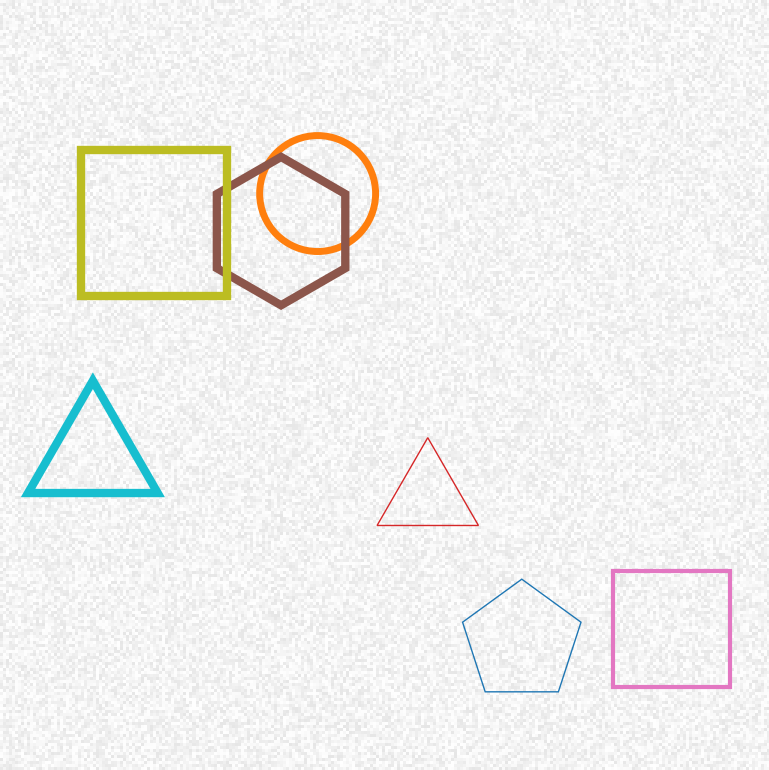[{"shape": "pentagon", "thickness": 0.5, "radius": 0.4, "center": [0.678, 0.167]}, {"shape": "circle", "thickness": 2.5, "radius": 0.38, "center": [0.413, 0.749]}, {"shape": "triangle", "thickness": 0.5, "radius": 0.38, "center": [0.556, 0.356]}, {"shape": "hexagon", "thickness": 3, "radius": 0.48, "center": [0.365, 0.7]}, {"shape": "square", "thickness": 1.5, "radius": 0.38, "center": [0.872, 0.183]}, {"shape": "square", "thickness": 3, "radius": 0.48, "center": [0.2, 0.71]}, {"shape": "triangle", "thickness": 3, "radius": 0.49, "center": [0.121, 0.408]}]